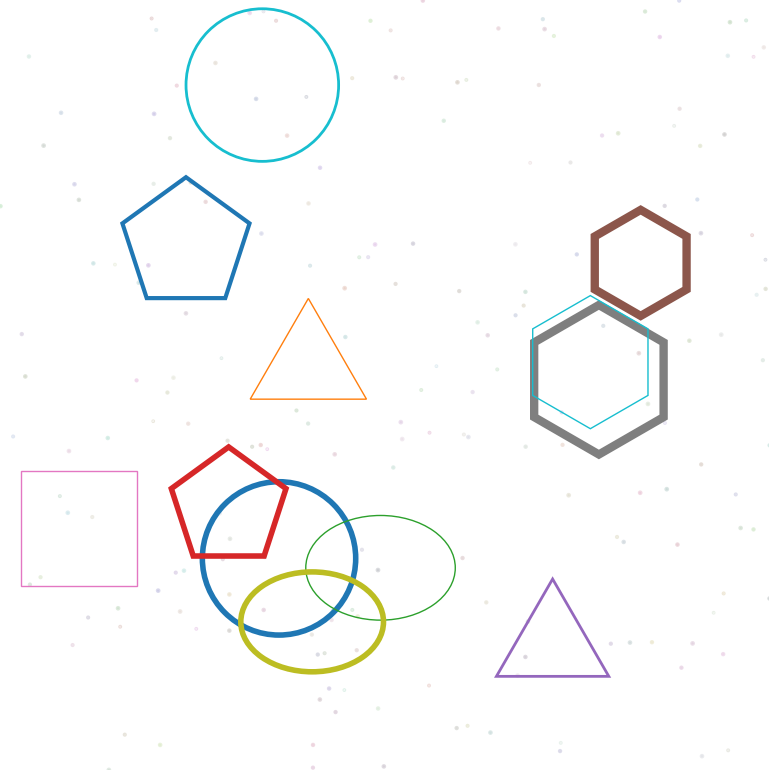[{"shape": "circle", "thickness": 2, "radius": 0.5, "center": [0.362, 0.275]}, {"shape": "pentagon", "thickness": 1.5, "radius": 0.43, "center": [0.242, 0.683]}, {"shape": "triangle", "thickness": 0.5, "radius": 0.44, "center": [0.4, 0.525]}, {"shape": "oval", "thickness": 0.5, "radius": 0.49, "center": [0.494, 0.263]}, {"shape": "pentagon", "thickness": 2, "radius": 0.39, "center": [0.297, 0.341]}, {"shape": "triangle", "thickness": 1, "radius": 0.42, "center": [0.718, 0.164]}, {"shape": "hexagon", "thickness": 3, "radius": 0.34, "center": [0.832, 0.659]}, {"shape": "square", "thickness": 0.5, "radius": 0.37, "center": [0.102, 0.313]}, {"shape": "hexagon", "thickness": 3, "radius": 0.49, "center": [0.778, 0.507]}, {"shape": "oval", "thickness": 2, "radius": 0.46, "center": [0.405, 0.192]}, {"shape": "circle", "thickness": 1, "radius": 0.5, "center": [0.341, 0.89]}, {"shape": "hexagon", "thickness": 0.5, "radius": 0.43, "center": [0.767, 0.53]}]